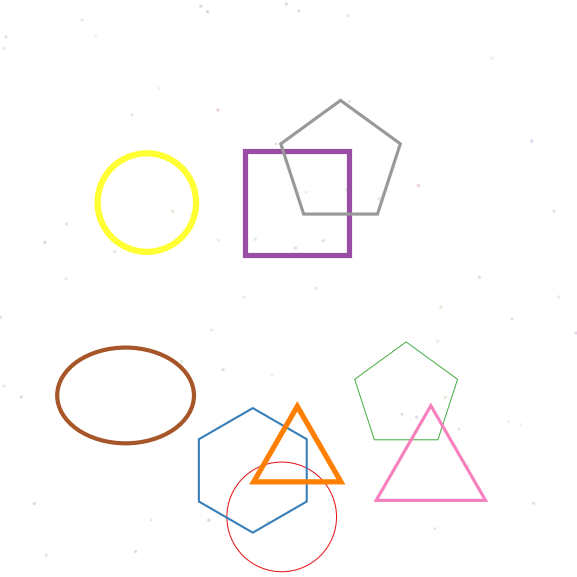[{"shape": "circle", "thickness": 0.5, "radius": 0.47, "center": [0.488, 0.104]}, {"shape": "hexagon", "thickness": 1, "radius": 0.54, "center": [0.438, 0.185]}, {"shape": "pentagon", "thickness": 0.5, "radius": 0.47, "center": [0.703, 0.313]}, {"shape": "square", "thickness": 2.5, "radius": 0.45, "center": [0.515, 0.647]}, {"shape": "triangle", "thickness": 2.5, "radius": 0.44, "center": [0.515, 0.208]}, {"shape": "circle", "thickness": 3, "radius": 0.43, "center": [0.254, 0.648]}, {"shape": "oval", "thickness": 2, "radius": 0.59, "center": [0.217, 0.314]}, {"shape": "triangle", "thickness": 1.5, "radius": 0.55, "center": [0.746, 0.187]}, {"shape": "pentagon", "thickness": 1.5, "radius": 0.54, "center": [0.59, 0.716]}]